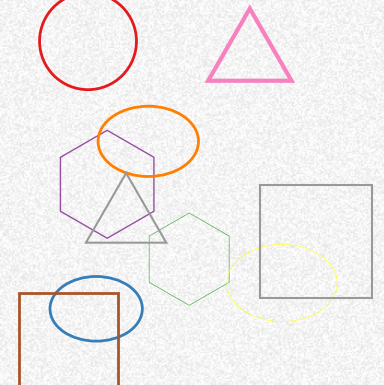[{"shape": "circle", "thickness": 2, "radius": 0.63, "center": [0.229, 0.893]}, {"shape": "oval", "thickness": 2, "radius": 0.6, "center": [0.25, 0.198]}, {"shape": "hexagon", "thickness": 0.5, "radius": 0.6, "center": [0.491, 0.327]}, {"shape": "hexagon", "thickness": 1, "radius": 0.7, "center": [0.278, 0.521]}, {"shape": "oval", "thickness": 2, "radius": 0.65, "center": [0.385, 0.633]}, {"shape": "oval", "thickness": 0.5, "radius": 0.72, "center": [0.733, 0.265]}, {"shape": "square", "thickness": 2, "radius": 0.65, "center": [0.177, 0.109]}, {"shape": "triangle", "thickness": 3, "radius": 0.63, "center": [0.649, 0.853]}, {"shape": "square", "thickness": 1.5, "radius": 0.73, "center": [0.82, 0.373]}, {"shape": "triangle", "thickness": 1.5, "radius": 0.6, "center": [0.328, 0.43]}]